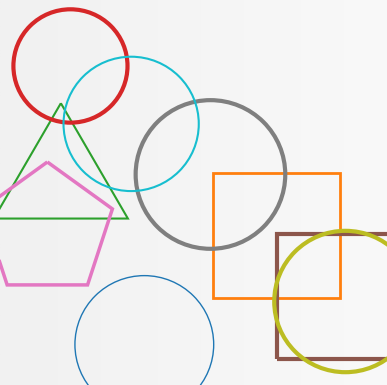[{"shape": "circle", "thickness": 1, "radius": 0.9, "center": [0.372, 0.105]}, {"shape": "square", "thickness": 2, "radius": 0.81, "center": [0.714, 0.389]}, {"shape": "triangle", "thickness": 1.5, "radius": 1.0, "center": [0.157, 0.532]}, {"shape": "circle", "thickness": 3, "radius": 0.74, "center": [0.182, 0.829]}, {"shape": "square", "thickness": 3, "radius": 0.81, "center": [0.876, 0.231]}, {"shape": "pentagon", "thickness": 2.5, "radius": 0.88, "center": [0.122, 0.403]}, {"shape": "circle", "thickness": 3, "radius": 0.97, "center": [0.543, 0.547]}, {"shape": "circle", "thickness": 3, "radius": 0.92, "center": [0.891, 0.217]}, {"shape": "circle", "thickness": 1.5, "radius": 0.87, "center": [0.338, 0.678]}]